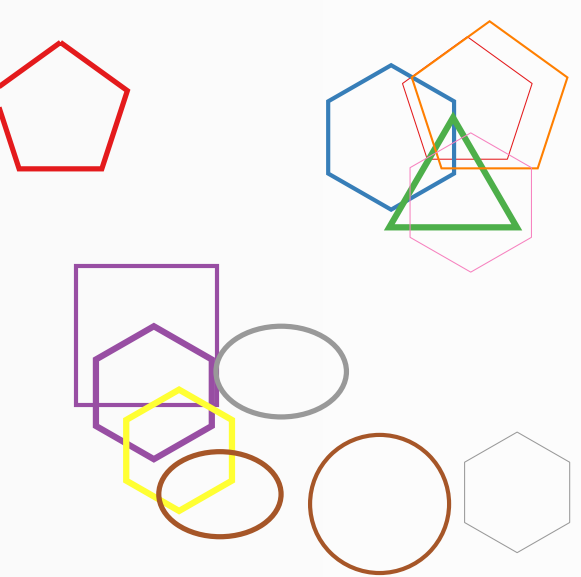[{"shape": "pentagon", "thickness": 2.5, "radius": 0.61, "center": [0.104, 0.805]}, {"shape": "pentagon", "thickness": 0.5, "radius": 0.59, "center": [0.804, 0.818]}, {"shape": "hexagon", "thickness": 2, "radius": 0.63, "center": [0.673, 0.761]}, {"shape": "triangle", "thickness": 3, "radius": 0.63, "center": [0.779, 0.669]}, {"shape": "hexagon", "thickness": 3, "radius": 0.58, "center": [0.265, 0.319]}, {"shape": "square", "thickness": 2, "radius": 0.6, "center": [0.252, 0.418]}, {"shape": "pentagon", "thickness": 1, "radius": 0.7, "center": [0.842, 0.821]}, {"shape": "hexagon", "thickness": 3, "radius": 0.53, "center": [0.308, 0.219]}, {"shape": "oval", "thickness": 2.5, "radius": 0.53, "center": [0.378, 0.143]}, {"shape": "circle", "thickness": 2, "radius": 0.6, "center": [0.653, 0.126]}, {"shape": "hexagon", "thickness": 0.5, "radius": 0.6, "center": [0.81, 0.648]}, {"shape": "oval", "thickness": 2.5, "radius": 0.56, "center": [0.484, 0.356]}, {"shape": "hexagon", "thickness": 0.5, "radius": 0.52, "center": [0.89, 0.147]}]